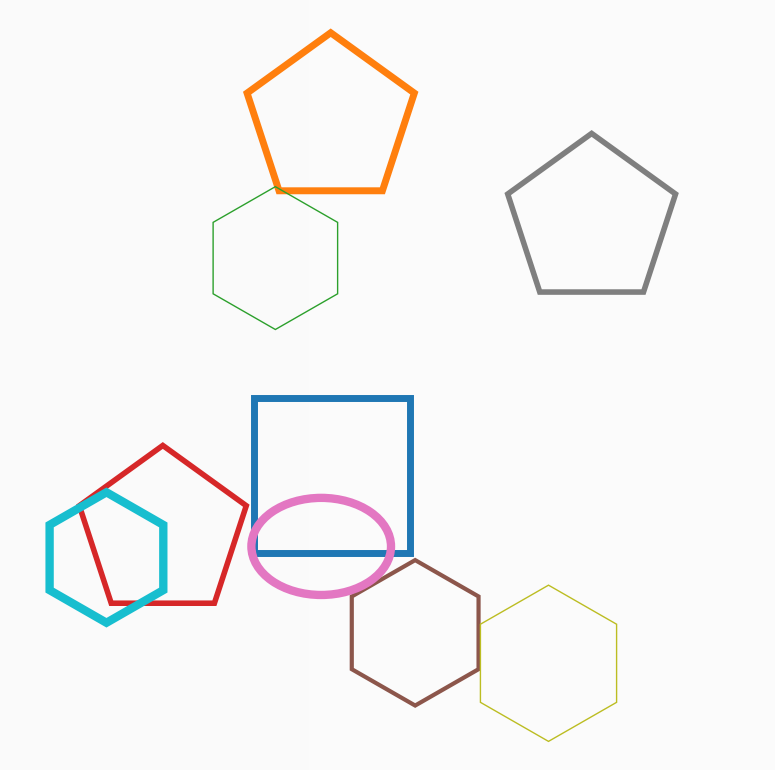[{"shape": "square", "thickness": 2.5, "radius": 0.5, "center": [0.428, 0.382]}, {"shape": "pentagon", "thickness": 2.5, "radius": 0.57, "center": [0.427, 0.844]}, {"shape": "hexagon", "thickness": 0.5, "radius": 0.46, "center": [0.355, 0.665]}, {"shape": "pentagon", "thickness": 2, "radius": 0.57, "center": [0.21, 0.308]}, {"shape": "hexagon", "thickness": 1.5, "radius": 0.47, "center": [0.536, 0.178]}, {"shape": "oval", "thickness": 3, "radius": 0.45, "center": [0.414, 0.29]}, {"shape": "pentagon", "thickness": 2, "radius": 0.57, "center": [0.763, 0.713]}, {"shape": "hexagon", "thickness": 0.5, "radius": 0.51, "center": [0.708, 0.139]}, {"shape": "hexagon", "thickness": 3, "radius": 0.42, "center": [0.137, 0.276]}]